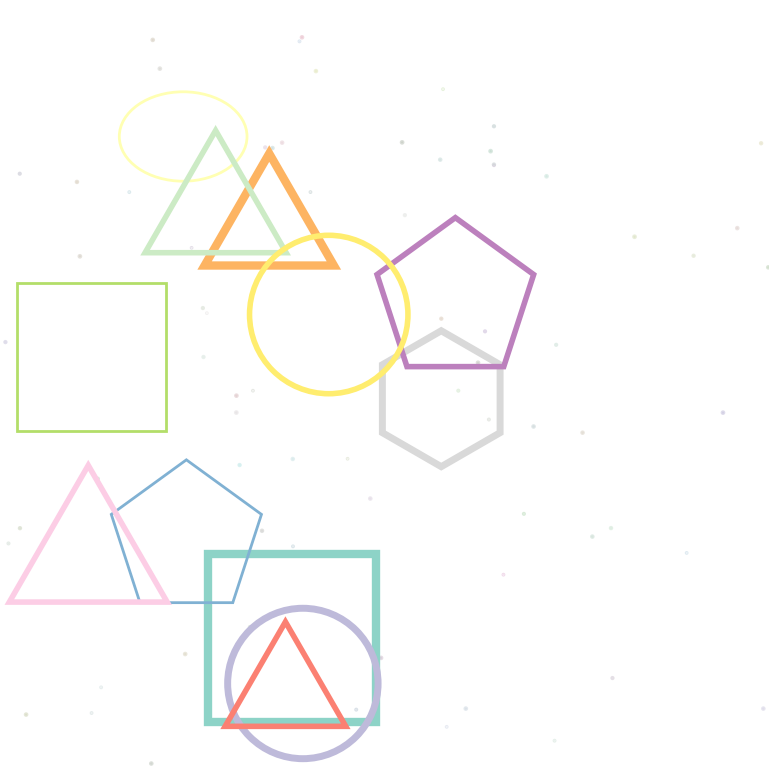[{"shape": "square", "thickness": 3, "radius": 0.55, "center": [0.379, 0.171]}, {"shape": "oval", "thickness": 1, "radius": 0.41, "center": [0.238, 0.823]}, {"shape": "circle", "thickness": 2.5, "radius": 0.49, "center": [0.393, 0.112]}, {"shape": "triangle", "thickness": 2, "radius": 0.45, "center": [0.371, 0.102]}, {"shape": "pentagon", "thickness": 1, "radius": 0.51, "center": [0.242, 0.3]}, {"shape": "triangle", "thickness": 3, "radius": 0.48, "center": [0.35, 0.704]}, {"shape": "square", "thickness": 1, "radius": 0.48, "center": [0.119, 0.536]}, {"shape": "triangle", "thickness": 2, "radius": 0.59, "center": [0.115, 0.277]}, {"shape": "hexagon", "thickness": 2.5, "radius": 0.44, "center": [0.573, 0.482]}, {"shape": "pentagon", "thickness": 2, "radius": 0.53, "center": [0.591, 0.61]}, {"shape": "triangle", "thickness": 2, "radius": 0.53, "center": [0.28, 0.725]}, {"shape": "circle", "thickness": 2, "radius": 0.51, "center": [0.427, 0.592]}]